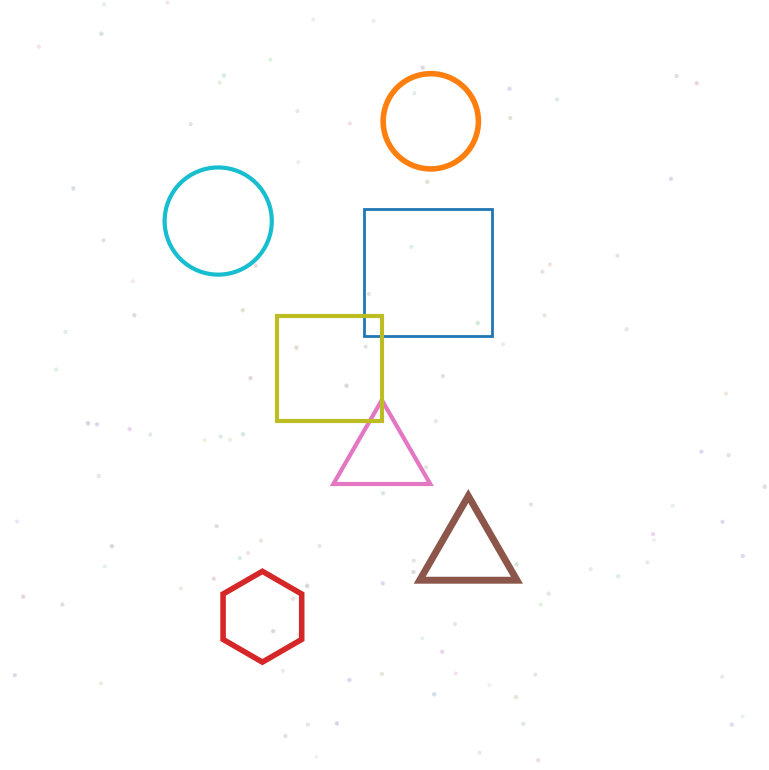[{"shape": "square", "thickness": 1, "radius": 0.41, "center": [0.556, 0.646]}, {"shape": "circle", "thickness": 2, "radius": 0.31, "center": [0.559, 0.842]}, {"shape": "hexagon", "thickness": 2, "radius": 0.29, "center": [0.341, 0.199]}, {"shape": "triangle", "thickness": 2.5, "radius": 0.36, "center": [0.608, 0.283]}, {"shape": "triangle", "thickness": 1.5, "radius": 0.36, "center": [0.496, 0.408]}, {"shape": "square", "thickness": 1.5, "radius": 0.34, "center": [0.428, 0.521]}, {"shape": "circle", "thickness": 1.5, "radius": 0.35, "center": [0.283, 0.713]}]